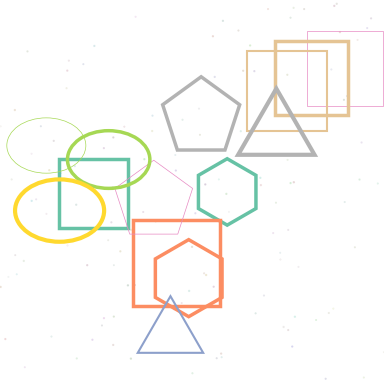[{"shape": "square", "thickness": 2.5, "radius": 0.45, "center": [0.242, 0.498]}, {"shape": "hexagon", "thickness": 2.5, "radius": 0.43, "center": [0.59, 0.501]}, {"shape": "hexagon", "thickness": 2.5, "radius": 0.5, "center": [0.49, 0.278]}, {"shape": "square", "thickness": 2.5, "radius": 0.56, "center": [0.458, 0.316]}, {"shape": "triangle", "thickness": 1.5, "radius": 0.49, "center": [0.443, 0.133]}, {"shape": "square", "thickness": 0.5, "radius": 0.49, "center": [0.896, 0.821]}, {"shape": "pentagon", "thickness": 0.5, "radius": 0.53, "center": [0.399, 0.478]}, {"shape": "oval", "thickness": 0.5, "radius": 0.51, "center": [0.12, 0.622]}, {"shape": "oval", "thickness": 2.5, "radius": 0.54, "center": [0.282, 0.586]}, {"shape": "oval", "thickness": 3, "radius": 0.58, "center": [0.155, 0.453]}, {"shape": "square", "thickness": 2.5, "radius": 0.48, "center": [0.809, 0.798]}, {"shape": "square", "thickness": 1.5, "radius": 0.52, "center": [0.746, 0.763]}, {"shape": "triangle", "thickness": 3, "radius": 0.57, "center": [0.718, 0.655]}, {"shape": "pentagon", "thickness": 2.5, "radius": 0.53, "center": [0.522, 0.695]}]